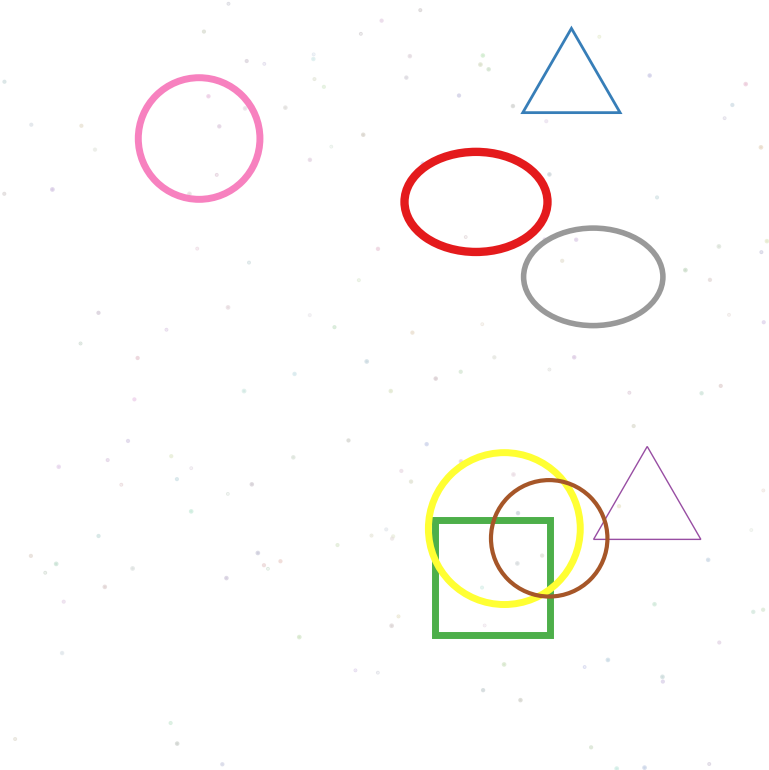[{"shape": "oval", "thickness": 3, "radius": 0.46, "center": [0.618, 0.738]}, {"shape": "triangle", "thickness": 1, "radius": 0.36, "center": [0.742, 0.89]}, {"shape": "square", "thickness": 2.5, "radius": 0.37, "center": [0.639, 0.25]}, {"shape": "triangle", "thickness": 0.5, "radius": 0.4, "center": [0.841, 0.34]}, {"shape": "circle", "thickness": 2.5, "radius": 0.49, "center": [0.655, 0.314]}, {"shape": "circle", "thickness": 1.5, "radius": 0.38, "center": [0.713, 0.301]}, {"shape": "circle", "thickness": 2.5, "radius": 0.39, "center": [0.259, 0.82]}, {"shape": "oval", "thickness": 2, "radius": 0.45, "center": [0.77, 0.64]}]